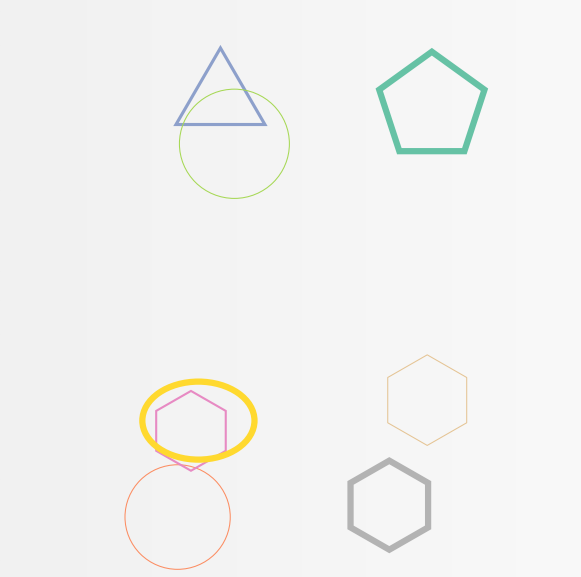[{"shape": "pentagon", "thickness": 3, "radius": 0.48, "center": [0.743, 0.814]}, {"shape": "circle", "thickness": 0.5, "radius": 0.45, "center": [0.306, 0.104]}, {"shape": "triangle", "thickness": 1.5, "radius": 0.44, "center": [0.379, 0.828]}, {"shape": "hexagon", "thickness": 1, "radius": 0.35, "center": [0.329, 0.253]}, {"shape": "circle", "thickness": 0.5, "radius": 0.47, "center": [0.403, 0.75]}, {"shape": "oval", "thickness": 3, "radius": 0.48, "center": [0.341, 0.271]}, {"shape": "hexagon", "thickness": 0.5, "radius": 0.39, "center": [0.735, 0.306]}, {"shape": "hexagon", "thickness": 3, "radius": 0.39, "center": [0.67, 0.124]}]